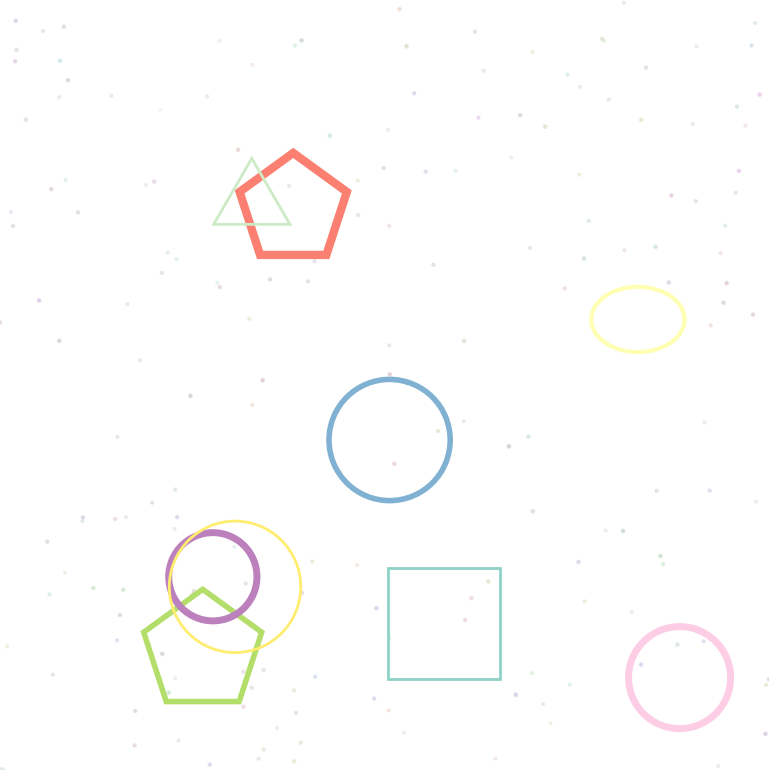[{"shape": "square", "thickness": 1, "radius": 0.36, "center": [0.577, 0.19]}, {"shape": "oval", "thickness": 1.5, "radius": 0.3, "center": [0.828, 0.585]}, {"shape": "pentagon", "thickness": 3, "radius": 0.37, "center": [0.381, 0.728]}, {"shape": "circle", "thickness": 2, "radius": 0.39, "center": [0.506, 0.429]}, {"shape": "pentagon", "thickness": 2, "radius": 0.4, "center": [0.263, 0.154]}, {"shape": "circle", "thickness": 2.5, "radius": 0.33, "center": [0.883, 0.12]}, {"shape": "circle", "thickness": 2.5, "radius": 0.29, "center": [0.276, 0.251]}, {"shape": "triangle", "thickness": 1, "radius": 0.29, "center": [0.327, 0.737]}, {"shape": "circle", "thickness": 1, "radius": 0.43, "center": [0.305, 0.238]}]